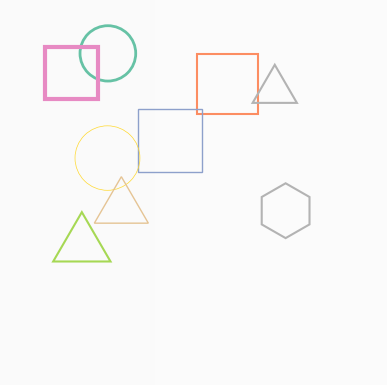[{"shape": "circle", "thickness": 2, "radius": 0.36, "center": [0.278, 0.861]}, {"shape": "square", "thickness": 1.5, "radius": 0.39, "center": [0.587, 0.782]}, {"shape": "square", "thickness": 1, "radius": 0.41, "center": [0.438, 0.635]}, {"shape": "square", "thickness": 3, "radius": 0.34, "center": [0.185, 0.811]}, {"shape": "triangle", "thickness": 1.5, "radius": 0.43, "center": [0.211, 0.364]}, {"shape": "circle", "thickness": 0.5, "radius": 0.42, "center": [0.277, 0.589]}, {"shape": "triangle", "thickness": 1, "radius": 0.4, "center": [0.313, 0.461]}, {"shape": "triangle", "thickness": 1.5, "radius": 0.33, "center": [0.709, 0.766]}, {"shape": "hexagon", "thickness": 1.5, "radius": 0.36, "center": [0.737, 0.453]}]